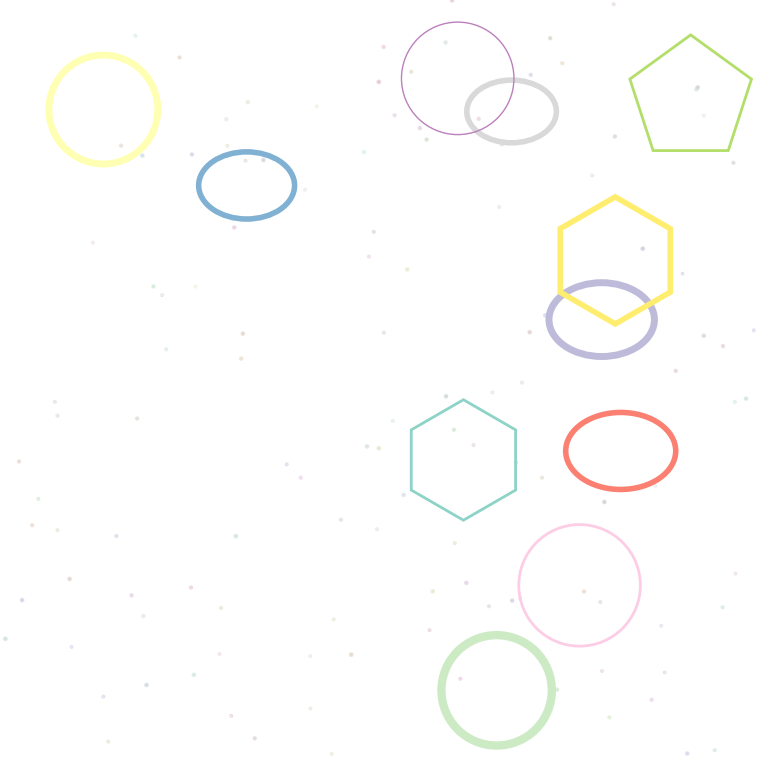[{"shape": "hexagon", "thickness": 1, "radius": 0.39, "center": [0.602, 0.403]}, {"shape": "circle", "thickness": 2.5, "radius": 0.35, "center": [0.134, 0.858]}, {"shape": "oval", "thickness": 2.5, "radius": 0.34, "center": [0.781, 0.585]}, {"shape": "oval", "thickness": 2, "radius": 0.36, "center": [0.806, 0.414]}, {"shape": "oval", "thickness": 2, "radius": 0.31, "center": [0.32, 0.759]}, {"shape": "pentagon", "thickness": 1, "radius": 0.42, "center": [0.897, 0.872]}, {"shape": "circle", "thickness": 1, "radius": 0.39, "center": [0.753, 0.24]}, {"shape": "oval", "thickness": 2, "radius": 0.29, "center": [0.664, 0.855]}, {"shape": "circle", "thickness": 0.5, "radius": 0.37, "center": [0.594, 0.898]}, {"shape": "circle", "thickness": 3, "radius": 0.36, "center": [0.645, 0.103]}, {"shape": "hexagon", "thickness": 2, "radius": 0.41, "center": [0.799, 0.662]}]